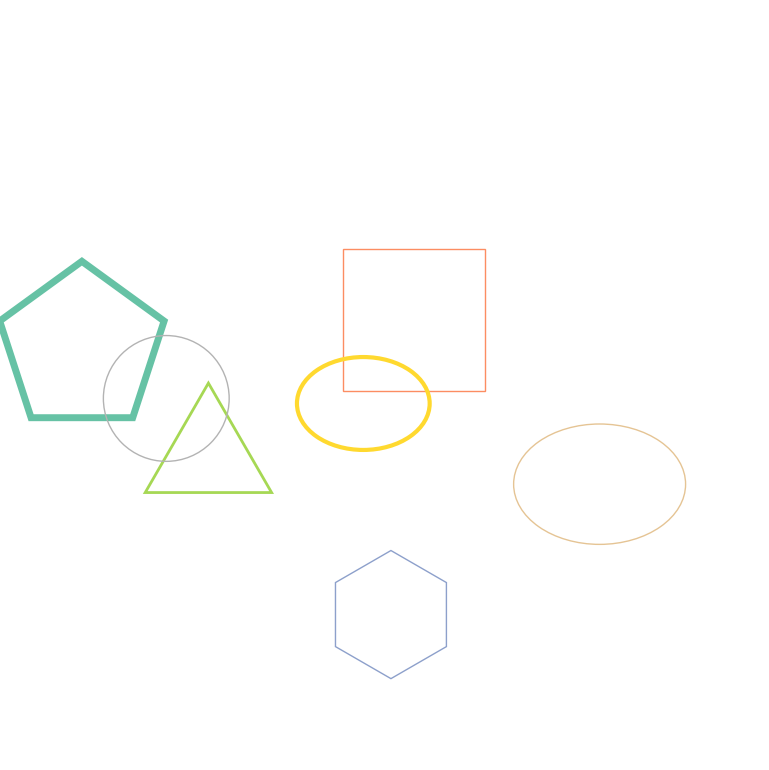[{"shape": "pentagon", "thickness": 2.5, "radius": 0.56, "center": [0.106, 0.548]}, {"shape": "square", "thickness": 0.5, "radius": 0.46, "center": [0.537, 0.585]}, {"shape": "hexagon", "thickness": 0.5, "radius": 0.42, "center": [0.508, 0.202]}, {"shape": "triangle", "thickness": 1, "radius": 0.47, "center": [0.271, 0.408]}, {"shape": "oval", "thickness": 1.5, "radius": 0.43, "center": [0.472, 0.476]}, {"shape": "oval", "thickness": 0.5, "radius": 0.56, "center": [0.779, 0.371]}, {"shape": "circle", "thickness": 0.5, "radius": 0.41, "center": [0.216, 0.483]}]